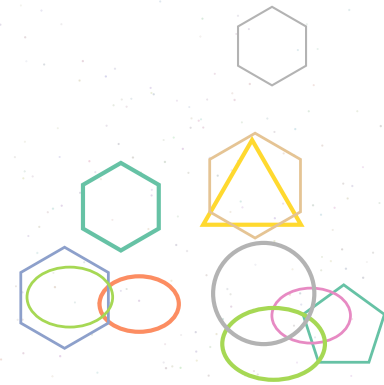[{"shape": "pentagon", "thickness": 2, "radius": 0.56, "center": [0.893, 0.149]}, {"shape": "hexagon", "thickness": 3, "radius": 0.57, "center": [0.314, 0.463]}, {"shape": "oval", "thickness": 3, "radius": 0.52, "center": [0.361, 0.21]}, {"shape": "hexagon", "thickness": 2, "radius": 0.66, "center": [0.168, 0.227]}, {"shape": "oval", "thickness": 2, "radius": 0.51, "center": [0.808, 0.18]}, {"shape": "oval", "thickness": 2, "radius": 0.56, "center": [0.181, 0.228]}, {"shape": "oval", "thickness": 3, "radius": 0.67, "center": [0.711, 0.107]}, {"shape": "triangle", "thickness": 3, "radius": 0.73, "center": [0.655, 0.49]}, {"shape": "hexagon", "thickness": 2, "radius": 0.68, "center": [0.663, 0.518]}, {"shape": "hexagon", "thickness": 1.5, "radius": 0.51, "center": [0.707, 0.88]}, {"shape": "circle", "thickness": 3, "radius": 0.66, "center": [0.685, 0.238]}]